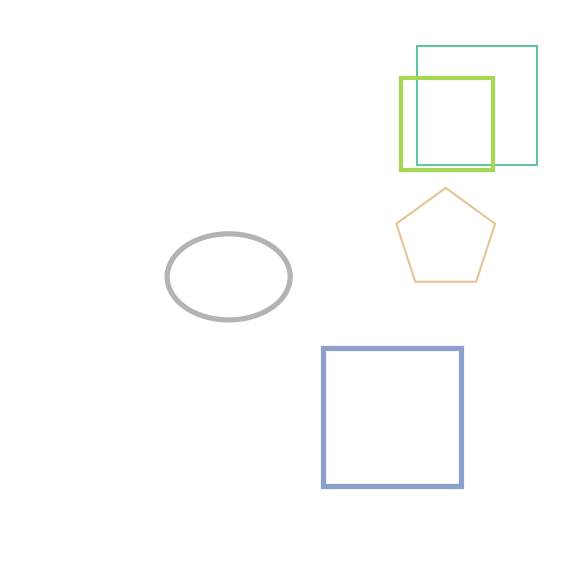[{"shape": "square", "thickness": 1, "radius": 0.52, "center": [0.826, 0.817]}, {"shape": "square", "thickness": 2.5, "radius": 0.6, "center": [0.678, 0.278]}, {"shape": "square", "thickness": 2, "radius": 0.4, "center": [0.774, 0.785]}, {"shape": "pentagon", "thickness": 1, "radius": 0.45, "center": [0.772, 0.584]}, {"shape": "oval", "thickness": 2.5, "radius": 0.53, "center": [0.396, 0.52]}]